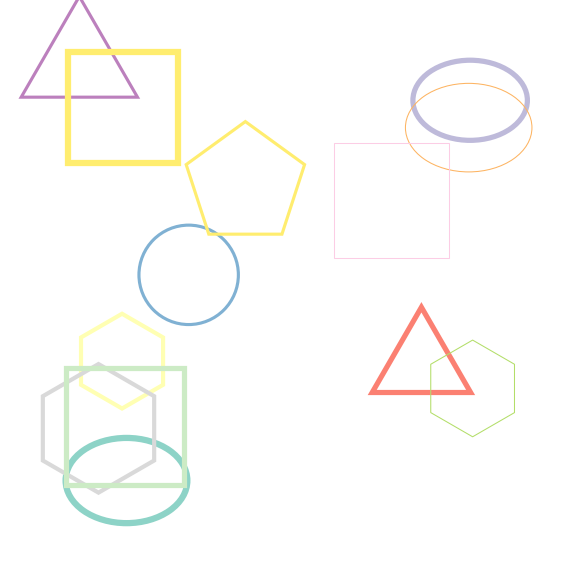[{"shape": "oval", "thickness": 3, "radius": 0.53, "center": [0.219, 0.167]}, {"shape": "hexagon", "thickness": 2, "radius": 0.41, "center": [0.211, 0.374]}, {"shape": "oval", "thickness": 2.5, "radius": 0.5, "center": [0.814, 0.825]}, {"shape": "triangle", "thickness": 2.5, "radius": 0.49, "center": [0.73, 0.369]}, {"shape": "circle", "thickness": 1.5, "radius": 0.43, "center": [0.327, 0.523]}, {"shape": "oval", "thickness": 0.5, "radius": 0.55, "center": [0.812, 0.778]}, {"shape": "hexagon", "thickness": 0.5, "radius": 0.42, "center": [0.818, 0.327]}, {"shape": "square", "thickness": 0.5, "radius": 0.5, "center": [0.677, 0.652]}, {"shape": "hexagon", "thickness": 2, "radius": 0.56, "center": [0.171, 0.257]}, {"shape": "triangle", "thickness": 1.5, "radius": 0.58, "center": [0.137, 0.889]}, {"shape": "square", "thickness": 2.5, "radius": 0.51, "center": [0.217, 0.261]}, {"shape": "square", "thickness": 3, "radius": 0.48, "center": [0.213, 0.813]}, {"shape": "pentagon", "thickness": 1.5, "radius": 0.54, "center": [0.425, 0.681]}]